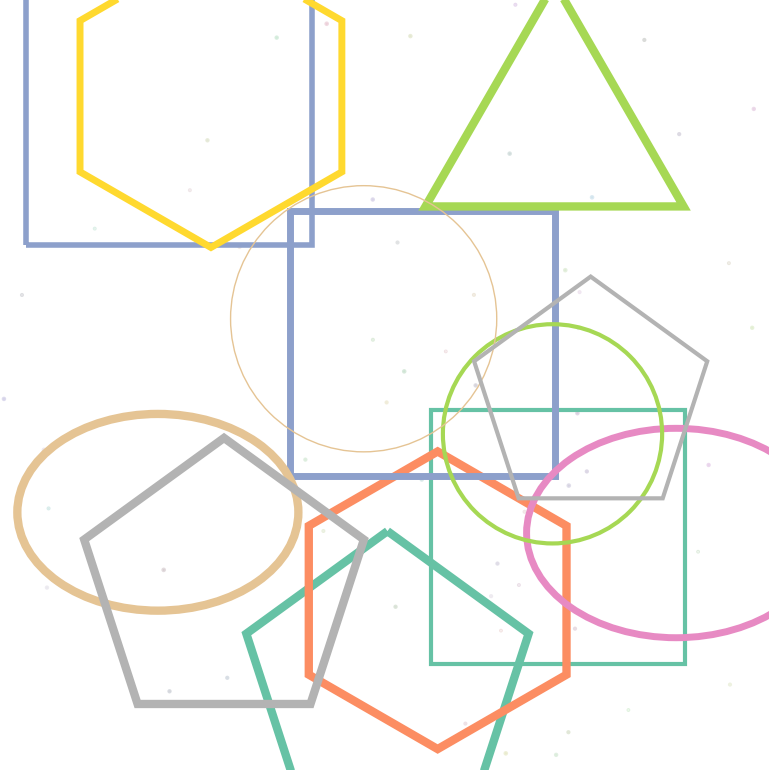[{"shape": "square", "thickness": 1.5, "radius": 0.82, "center": [0.725, 0.303]}, {"shape": "pentagon", "thickness": 3, "radius": 0.96, "center": [0.503, 0.117]}, {"shape": "hexagon", "thickness": 3, "radius": 0.97, "center": [0.568, 0.22]}, {"shape": "square", "thickness": 2.5, "radius": 0.86, "center": [0.548, 0.554]}, {"shape": "square", "thickness": 2, "radius": 0.93, "center": [0.22, 0.869]}, {"shape": "oval", "thickness": 2.5, "radius": 0.97, "center": [0.878, 0.308]}, {"shape": "circle", "thickness": 1.5, "radius": 0.71, "center": [0.718, 0.437]}, {"shape": "triangle", "thickness": 3, "radius": 0.97, "center": [0.72, 0.829]}, {"shape": "hexagon", "thickness": 2.5, "radius": 0.98, "center": [0.274, 0.875]}, {"shape": "oval", "thickness": 3, "radius": 0.91, "center": [0.205, 0.335]}, {"shape": "circle", "thickness": 0.5, "radius": 0.86, "center": [0.472, 0.586]}, {"shape": "pentagon", "thickness": 1.5, "radius": 0.8, "center": [0.767, 0.482]}, {"shape": "pentagon", "thickness": 3, "radius": 0.95, "center": [0.291, 0.24]}]